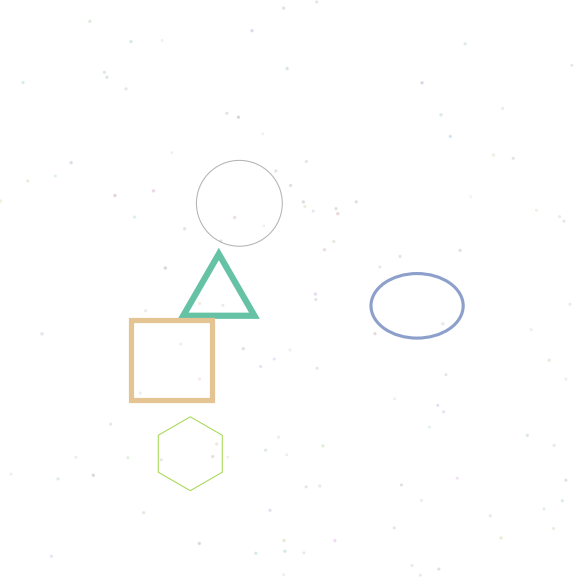[{"shape": "triangle", "thickness": 3, "radius": 0.36, "center": [0.379, 0.488]}, {"shape": "oval", "thickness": 1.5, "radius": 0.4, "center": [0.722, 0.47]}, {"shape": "hexagon", "thickness": 0.5, "radius": 0.32, "center": [0.33, 0.213]}, {"shape": "square", "thickness": 2.5, "radius": 0.35, "center": [0.297, 0.376]}, {"shape": "circle", "thickness": 0.5, "radius": 0.37, "center": [0.414, 0.647]}]